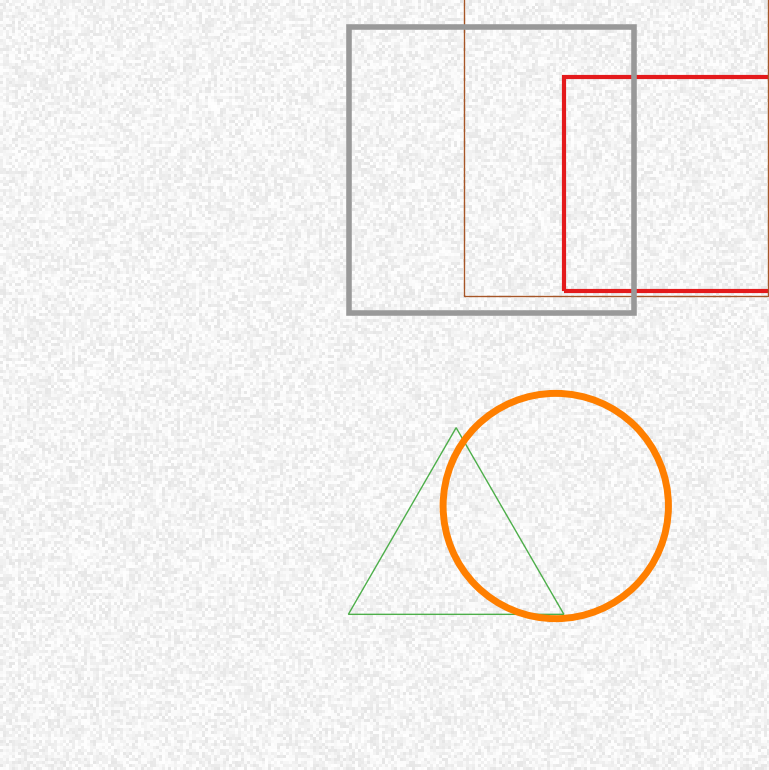[{"shape": "square", "thickness": 1.5, "radius": 0.69, "center": [0.872, 0.761]}, {"shape": "triangle", "thickness": 0.5, "radius": 0.81, "center": [0.592, 0.283]}, {"shape": "circle", "thickness": 2.5, "radius": 0.73, "center": [0.722, 0.343]}, {"shape": "square", "thickness": 0.5, "radius": 0.99, "center": [0.8, 0.812]}, {"shape": "square", "thickness": 2, "radius": 0.93, "center": [0.638, 0.779]}]